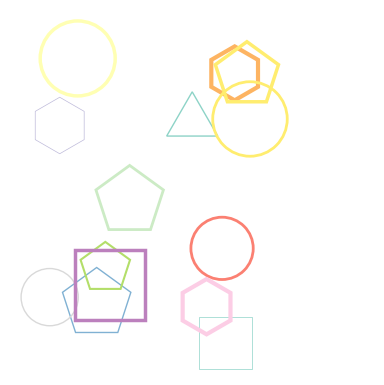[{"shape": "square", "thickness": 0.5, "radius": 0.34, "center": [0.586, 0.109]}, {"shape": "triangle", "thickness": 1, "radius": 0.38, "center": [0.499, 0.685]}, {"shape": "circle", "thickness": 2.5, "radius": 0.49, "center": [0.202, 0.848]}, {"shape": "hexagon", "thickness": 0.5, "radius": 0.37, "center": [0.155, 0.674]}, {"shape": "circle", "thickness": 2, "radius": 0.4, "center": [0.577, 0.355]}, {"shape": "pentagon", "thickness": 1, "radius": 0.47, "center": [0.251, 0.212]}, {"shape": "hexagon", "thickness": 3, "radius": 0.35, "center": [0.61, 0.809]}, {"shape": "pentagon", "thickness": 1.5, "radius": 0.34, "center": [0.274, 0.304]}, {"shape": "hexagon", "thickness": 3, "radius": 0.36, "center": [0.537, 0.203]}, {"shape": "circle", "thickness": 1, "radius": 0.37, "center": [0.129, 0.228]}, {"shape": "square", "thickness": 2.5, "radius": 0.46, "center": [0.286, 0.259]}, {"shape": "pentagon", "thickness": 2, "radius": 0.46, "center": [0.337, 0.478]}, {"shape": "pentagon", "thickness": 2.5, "radius": 0.43, "center": [0.641, 0.805]}, {"shape": "circle", "thickness": 2, "radius": 0.48, "center": [0.649, 0.691]}]